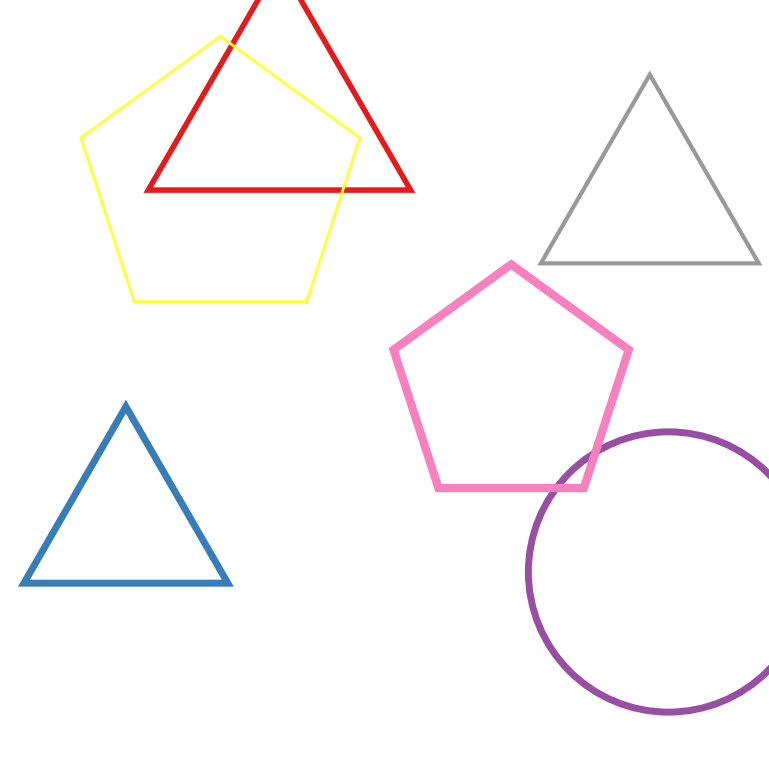[{"shape": "triangle", "thickness": 2, "radius": 0.98, "center": [0.363, 0.851]}, {"shape": "triangle", "thickness": 2.5, "radius": 0.76, "center": [0.163, 0.319]}, {"shape": "circle", "thickness": 2.5, "radius": 0.91, "center": [0.868, 0.257]}, {"shape": "pentagon", "thickness": 1, "radius": 0.95, "center": [0.286, 0.762]}, {"shape": "pentagon", "thickness": 3, "radius": 0.8, "center": [0.664, 0.496]}, {"shape": "triangle", "thickness": 1.5, "radius": 0.82, "center": [0.844, 0.74]}]